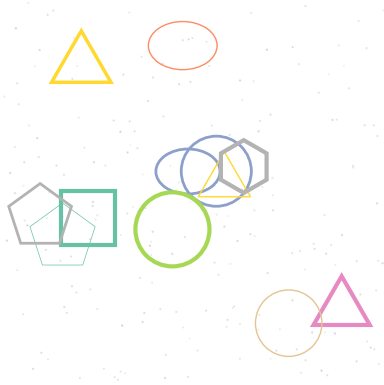[{"shape": "square", "thickness": 3, "radius": 0.35, "center": [0.229, 0.433]}, {"shape": "pentagon", "thickness": 0.5, "radius": 0.45, "center": [0.163, 0.384]}, {"shape": "oval", "thickness": 1, "radius": 0.45, "center": [0.475, 0.882]}, {"shape": "oval", "thickness": 2, "radius": 0.42, "center": [0.488, 0.555]}, {"shape": "circle", "thickness": 2, "radius": 0.46, "center": [0.562, 0.555]}, {"shape": "triangle", "thickness": 3, "radius": 0.42, "center": [0.887, 0.198]}, {"shape": "circle", "thickness": 3, "radius": 0.48, "center": [0.448, 0.404]}, {"shape": "triangle", "thickness": 1, "radius": 0.39, "center": [0.583, 0.528]}, {"shape": "triangle", "thickness": 2.5, "radius": 0.45, "center": [0.211, 0.831]}, {"shape": "circle", "thickness": 1, "radius": 0.43, "center": [0.75, 0.161]}, {"shape": "hexagon", "thickness": 3, "radius": 0.34, "center": [0.633, 0.567]}, {"shape": "pentagon", "thickness": 2, "radius": 0.43, "center": [0.104, 0.437]}]